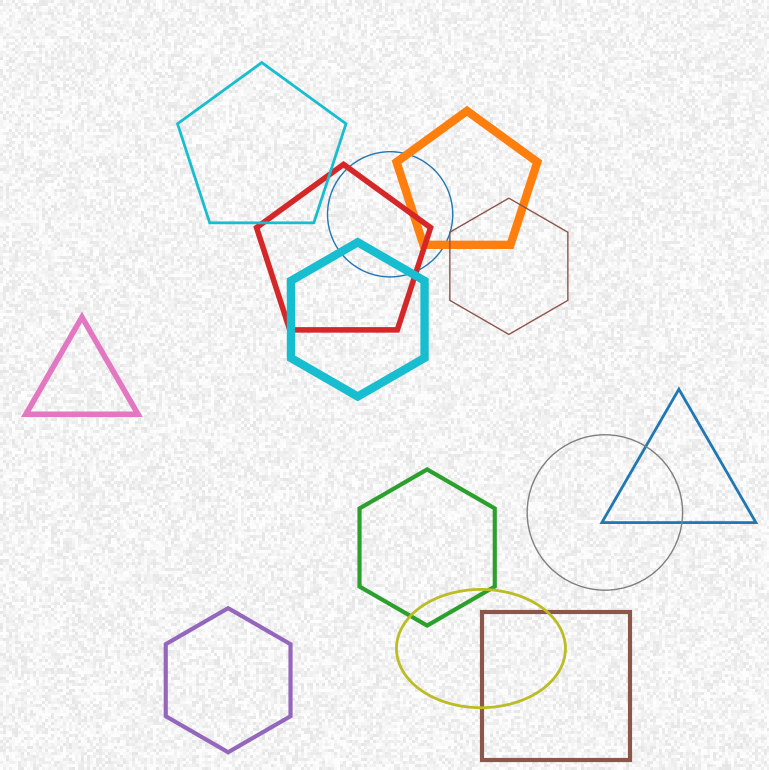[{"shape": "circle", "thickness": 0.5, "radius": 0.41, "center": [0.507, 0.722]}, {"shape": "triangle", "thickness": 1, "radius": 0.58, "center": [0.882, 0.379]}, {"shape": "pentagon", "thickness": 3, "radius": 0.48, "center": [0.606, 0.76]}, {"shape": "hexagon", "thickness": 1.5, "radius": 0.51, "center": [0.555, 0.289]}, {"shape": "pentagon", "thickness": 2, "radius": 0.59, "center": [0.446, 0.668]}, {"shape": "hexagon", "thickness": 1.5, "radius": 0.47, "center": [0.296, 0.117]}, {"shape": "hexagon", "thickness": 0.5, "radius": 0.44, "center": [0.661, 0.654]}, {"shape": "square", "thickness": 1.5, "radius": 0.48, "center": [0.722, 0.109]}, {"shape": "triangle", "thickness": 2, "radius": 0.42, "center": [0.106, 0.504]}, {"shape": "circle", "thickness": 0.5, "radius": 0.5, "center": [0.786, 0.334]}, {"shape": "oval", "thickness": 1, "radius": 0.55, "center": [0.625, 0.158]}, {"shape": "hexagon", "thickness": 3, "radius": 0.5, "center": [0.465, 0.585]}, {"shape": "pentagon", "thickness": 1, "radius": 0.58, "center": [0.34, 0.804]}]